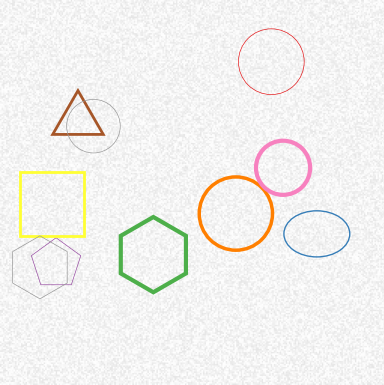[{"shape": "circle", "thickness": 0.5, "radius": 0.43, "center": [0.705, 0.84]}, {"shape": "oval", "thickness": 1, "radius": 0.43, "center": [0.823, 0.393]}, {"shape": "hexagon", "thickness": 3, "radius": 0.49, "center": [0.398, 0.339]}, {"shape": "pentagon", "thickness": 0.5, "radius": 0.34, "center": [0.146, 0.315]}, {"shape": "circle", "thickness": 2.5, "radius": 0.48, "center": [0.613, 0.445]}, {"shape": "square", "thickness": 2, "radius": 0.42, "center": [0.134, 0.469]}, {"shape": "triangle", "thickness": 2, "radius": 0.38, "center": [0.203, 0.689]}, {"shape": "circle", "thickness": 3, "radius": 0.35, "center": [0.735, 0.564]}, {"shape": "circle", "thickness": 0.5, "radius": 0.35, "center": [0.243, 0.672]}, {"shape": "hexagon", "thickness": 0.5, "radius": 0.41, "center": [0.104, 0.306]}]